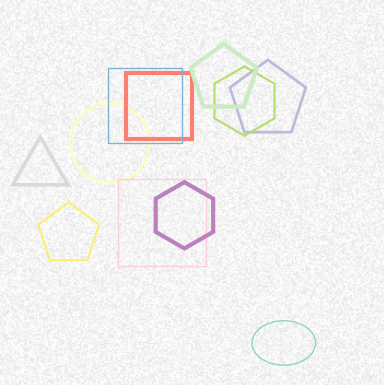[{"shape": "oval", "thickness": 1, "radius": 0.41, "center": [0.737, 0.109]}, {"shape": "circle", "thickness": 1.5, "radius": 0.51, "center": [0.285, 0.629]}, {"shape": "pentagon", "thickness": 2, "radius": 0.52, "center": [0.696, 0.741]}, {"shape": "square", "thickness": 3, "radius": 0.43, "center": [0.413, 0.725]}, {"shape": "square", "thickness": 1, "radius": 0.48, "center": [0.377, 0.726]}, {"shape": "hexagon", "thickness": 1.5, "radius": 0.45, "center": [0.635, 0.738]}, {"shape": "square", "thickness": 1, "radius": 0.57, "center": [0.42, 0.422]}, {"shape": "triangle", "thickness": 2.5, "radius": 0.41, "center": [0.105, 0.562]}, {"shape": "hexagon", "thickness": 3, "radius": 0.43, "center": [0.479, 0.441]}, {"shape": "pentagon", "thickness": 3, "radius": 0.45, "center": [0.581, 0.796]}, {"shape": "pentagon", "thickness": 1.5, "radius": 0.42, "center": [0.178, 0.391]}]